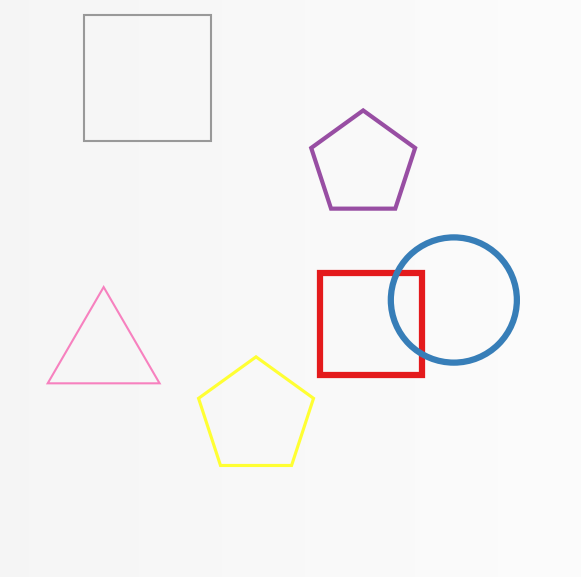[{"shape": "square", "thickness": 3, "radius": 0.44, "center": [0.638, 0.438]}, {"shape": "circle", "thickness": 3, "radius": 0.54, "center": [0.781, 0.48]}, {"shape": "pentagon", "thickness": 2, "radius": 0.47, "center": [0.625, 0.714]}, {"shape": "pentagon", "thickness": 1.5, "radius": 0.52, "center": [0.44, 0.277]}, {"shape": "triangle", "thickness": 1, "radius": 0.56, "center": [0.178, 0.391]}, {"shape": "square", "thickness": 1, "radius": 0.55, "center": [0.254, 0.864]}]